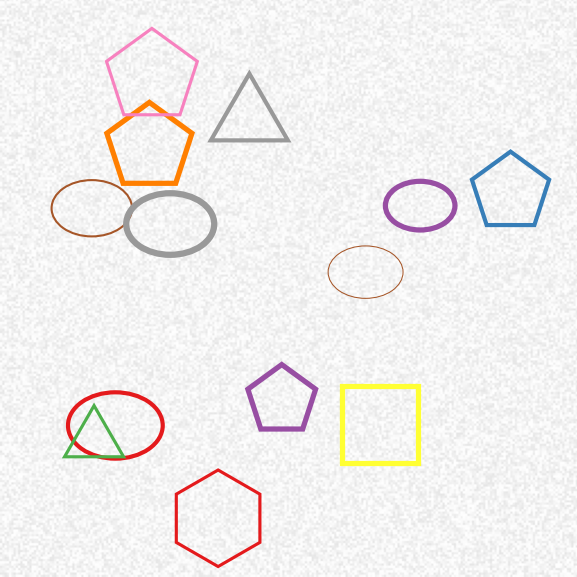[{"shape": "oval", "thickness": 2, "radius": 0.41, "center": [0.2, 0.262]}, {"shape": "hexagon", "thickness": 1.5, "radius": 0.42, "center": [0.378, 0.102]}, {"shape": "pentagon", "thickness": 2, "radius": 0.35, "center": [0.884, 0.666]}, {"shape": "triangle", "thickness": 1.5, "radius": 0.3, "center": [0.163, 0.238]}, {"shape": "pentagon", "thickness": 2.5, "radius": 0.31, "center": [0.488, 0.306]}, {"shape": "oval", "thickness": 2.5, "radius": 0.3, "center": [0.728, 0.643]}, {"shape": "pentagon", "thickness": 2.5, "radius": 0.39, "center": [0.259, 0.744]}, {"shape": "square", "thickness": 2.5, "radius": 0.33, "center": [0.658, 0.264]}, {"shape": "oval", "thickness": 0.5, "radius": 0.32, "center": [0.633, 0.528]}, {"shape": "oval", "thickness": 1, "radius": 0.35, "center": [0.159, 0.639]}, {"shape": "pentagon", "thickness": 1.5, "radius": 0.41, "center": [0.263, 0.867]}, {"shape": "oval", "thickness": 3, "radius": 0.38, "center": [0.295, 0.611]}, {"shape": "triangle", "thickness": 2, "radius": 0.39, "center": [0.432, 0.795]}]